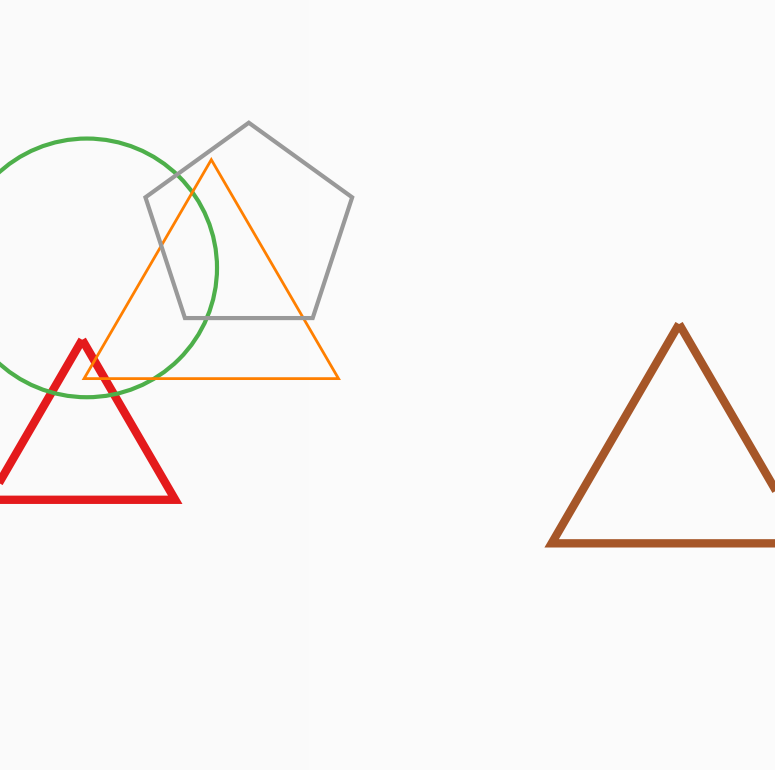[{"shape": "triangle", "thickness": 3, "radius": 0.69, "center": [0.106, 0.42]}, {"shape": "circle", "thickness": 1.5, "radius": 0.84, "center": [0.112, 0.652]}, {"shape": "triangle", "thickness": 1, "radius": 0.95, "center": [0.273, 0.603]}, {"shape": "triangle", "thickness": 3, "radius": 0.95, "center": [0.876, 0.389]}, {"shape": "pentagon", "thickness": 1.5, "radius": 0.7, "center": [0.321, 0.7]}]